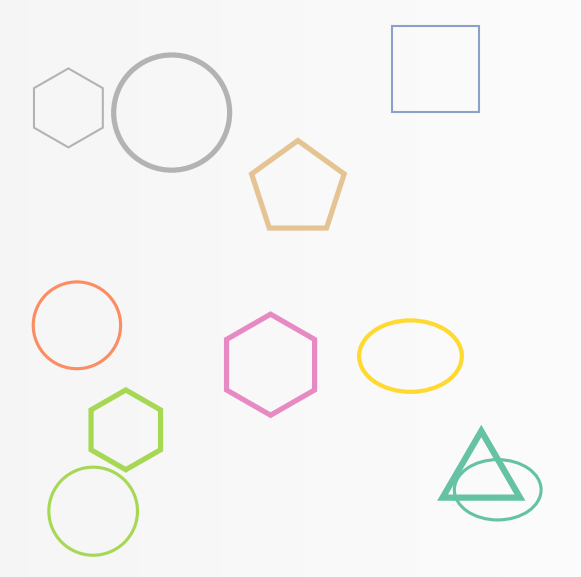[{"shape": "oval", "thickness": 1.5, "radius": 0.37, "center": [0.856, 0.151]}, {"shape": "triangle", "thickness": 3, "radius": 0.38, "center": [0.828, 0.176]}, {"shape": "circle", "thickness": 1.5, "radius": 0.38, "center": [0.132, 0.436]}, {"shape": "square", "thickness": 1, "radius": 0.37, "center": [0.749, 0.88]}, {"shape": "hexagon", "thickness": 2.5, "radius": 0.44, "center": [0.465, 0.368]}, {"shape": "hexagon", "thickness": 2.5, "radius": 0.35, "center": [0.216, 0.255]}, {"shape": "circle", "thickness": 1.5, "radius": 0.38, "center": [0.16, 0.114]}, {"shape": "oval", "thickness": 2, "radius": 0.44, "center": [0.706, 0.382]}, {"shape": "pentagon", "thickness": 2.5, "radius": 0.42, "center": [0.513, 0.672]}, {"shape": "circle", "thickness": 2.5, "radius": 0.5, "center": [0.295, 0.804]}, {"shape": "hexagon", "thickness": 1, "radius": 0.34, "center": [0.118, 0.812]}]